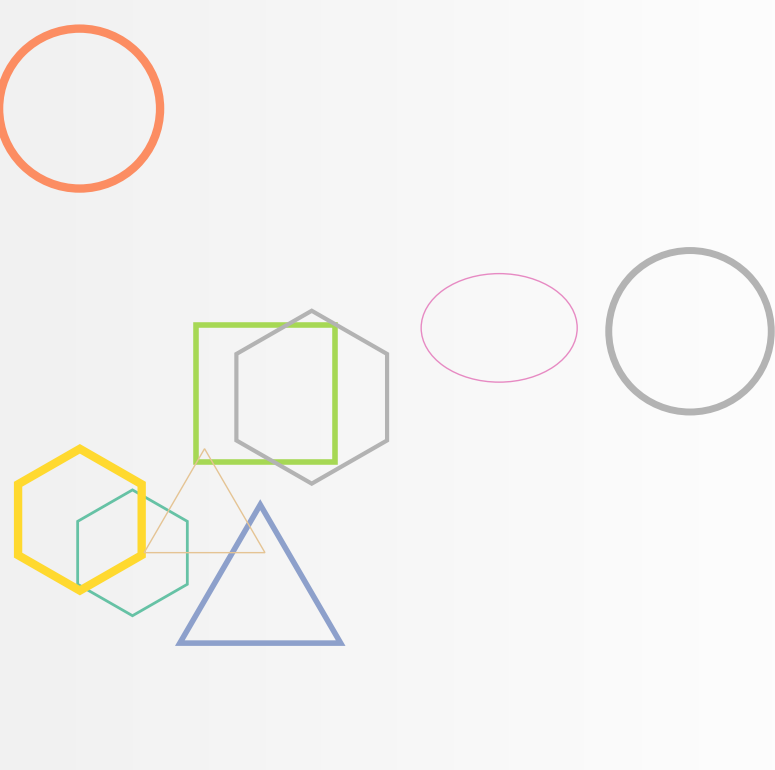[{"shape": "hexagon", "thickness": 1, "radius": 0.41, "center": [0.171, 0.282]}, {"shape": "circle", "thickness": 3, "radius": 0.52, "center": [0.103, 0.859]}, {"shape": "triangle", "thickness": 2, "radius": 0.6, "center": [0.336, 0.225]}, {"shape": "oval", "thickness": 0.5, "radius": 0.5, "center": [0.644, 0.574]}, {"shape": "square", "thickness": 2, "radius": 0.45, "center": [0.343, 0.489]}, {"shape": "hexagon", "thickness": 3, "radius": 0.46, "center": [0.103, 0.325]}, {"shape": "triangle", "thickness": 0.5, "radius": 0.45, "center": [0.264, 0.327]}, {"shape": "hexagon", "thickness": 1.5, "radius": 0.56, "center": [0.402, 0.484]}, {"shape": "circle", "thickness": 2.5, "radius": 0.52, "center": [0.89, 0.57]}]